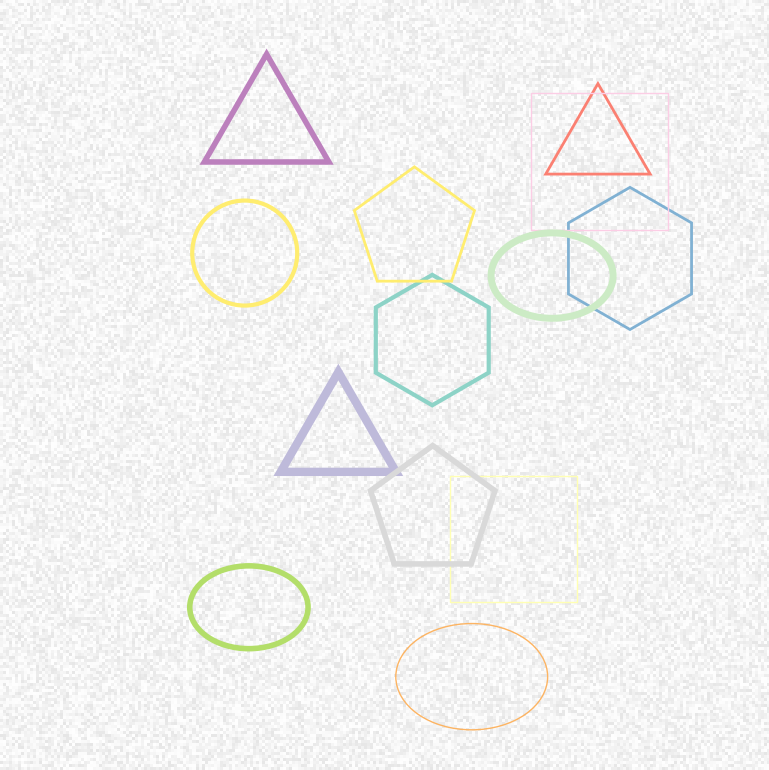[{"shape": "hexagon", "thickness": 1.5, "radius": 0.42, "center": [0.561, 0.558]}, {"shape": "square", "thickness": 0.5, "radius": 0.41, "center": [0.667, 0.3]}, {"shape": "triangle", "thickness": 3, "radius": 0.43, "center": [0.439, 0.43]}, {"shape": "triangle", "thickness": 1, "radius": 0.39, "center": [0.777, 0.813]}, {"shape": "hexagon", "thickness": 1, "radius": 0.46, "center": [0.818, 0.664]}, {"shape": "oval", "thickness": 0.5, "radius": 0.49, "center": [0.613, 0.121]}, {"shape": "oval", "thickness": 2, "radius": 0.38, "center": [0.323, 0.211]}, {"shape": "square", "thickness": 0.5, "radius": 0.44, "center": [0.778, 0.791]}, {"shape": "pentagon", "thickness": 2, "radius": 0.42, "center": [0.562, 0.336]}, {"shape": "triangle", "thickness": 2, "radius": 0.47, "center": [0.346, 0.836]}, {"shape": "oval", "thickness": 2.5, "radius": 0.4, "center": [0.717, 0.642]}, {"shape": "pentagon", "thickness": 1, "radius": 0.41, "center": [0.538, 0.701]}, {"shape": "circle", "thickness": 1.5, "radius": 0.34, "center": [0.318, 0.671]}]